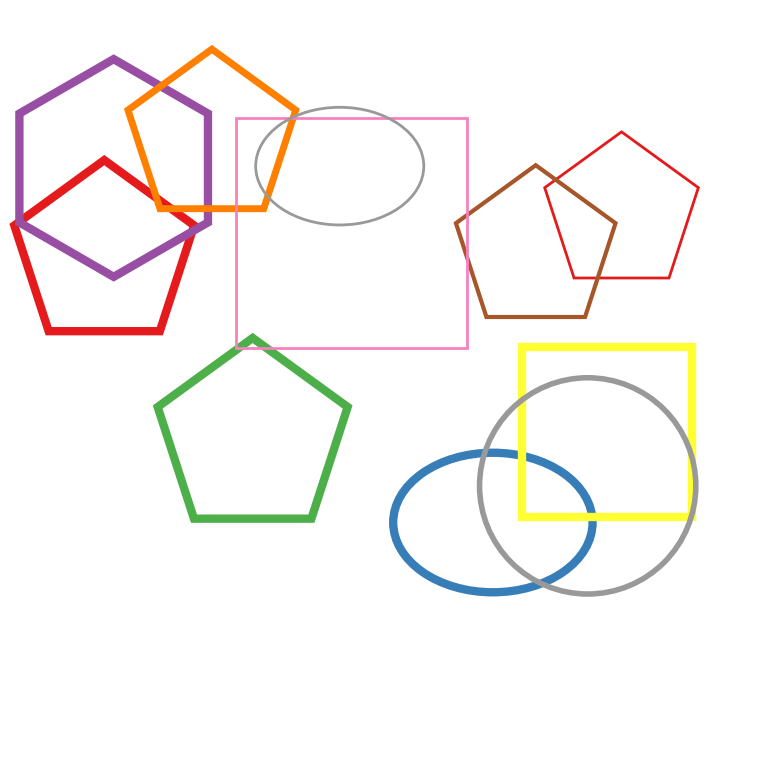[{"shape": "pentagon", "thickness": 1, "radius": 0.52, "center": [0.807, 0.724]}, {"shape": "pentagon", "thickness": 3, "radius": 0.61, "center": [0.135, 0.669]}, {"shape": "oval", "thickness": 3, "radius": 0.65, "center": [0.64, 0.321]}, {"shape": "pentagon", "thickness": 3, "radius": 0.65, "center": [0.328, 0.431]}, {"shape": "hexagon", "thickness": 3, "radius": 0.71, "center": [0.148, 0.782]}, {"shape": "pentagon", "thickness": 2.5, "radius": 0.57, "center": [0.275, 0.822]}, {"shape": "square", "thickness": 3, "radius": 0.55, "center": [0.788, 0.439]}, {"shape": "pentagon", "thickness": 1.5, "radius": 0.54, "center": [0.696, 0.676]}, {"shape": "square", "thickness": 1, "radius": 0.75, "center": [0.456, 0.697]}, {"shape": "oval", "thickness": 1, "radius": 0.55, "center": [0.441, 0.784]}, {"shape": "circle", "thickness": 2, "radius": 0.7, "center": [0.763, 0.369]}]